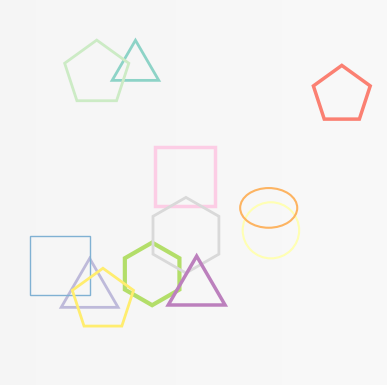[{"shape": "triangle", "thickness": 2, "radius": 0.35, "center": [0.35, 0.826]}, {"shape": "circle", "thickness": 1.5, "radius": 0.36, "center": [0.699, 0.402]}, {"shape": "triangle", "thickness": 2, "radius": 0.42, "center": [0.231, 0.244]}, {"shape": "pentagon", "thickness": 2.5, "radius": 0.39, "center": [0.882, 0.753]}, {"shape": "square", "thickness": 1, "radius": 0.39, "center": [0.154, 0.31]}, {"shape": "oval", "thickness": 1.5, "radius": 0.37, "center": [0.693, 0.46]}, {"shape": "hexagon", "thickness": 3, "radius": 0.41, "center": [0.393, 0.289]}, {"shape": "square", "thickness": 2.5, "radius": 0.38, "center": [0.478, 0.541]}, {"shape": "hexagon", "thickness": 2, "radius": 0.49, "center": [0.48, 0.389]}, {"shape": "triangle", "thickness": 2.5, "radius": 0.42, "center": [0.507, 0.25]}, {"shape": "pentagon", "thickness": 2, "radius": 0.44, "center": [0.25, 0.809]}, {"shape": "pentagon", "thickness": 2, "radius": 0.42, "center": [0.266, 0.22]}]